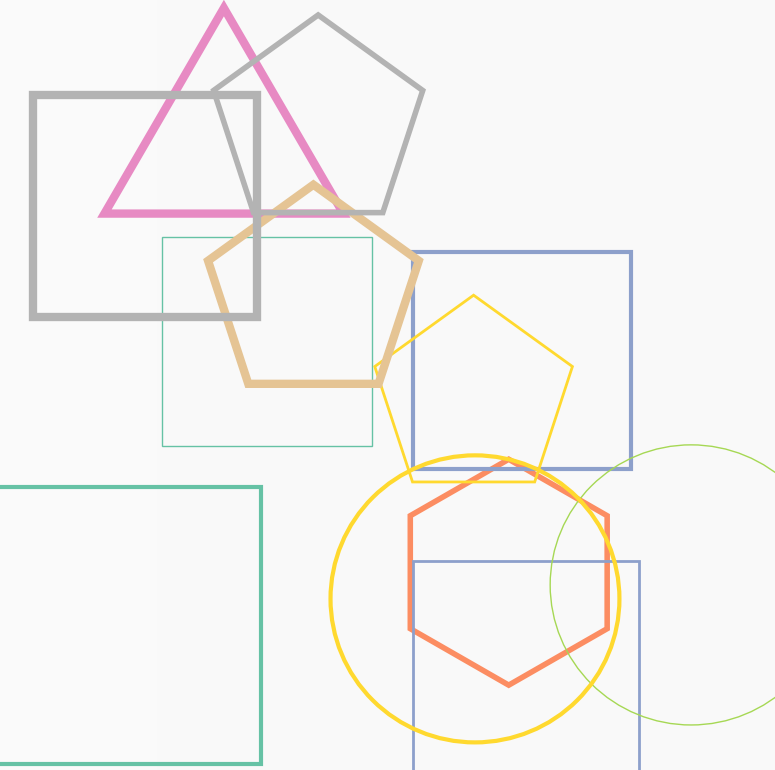[{"shape": "square", "thickness": 1.5, "radius": 0.9, "center": [0.156, 0.188]}, {"shape": "square", "thickness": 0.5, "radius": 0.68, "center": [0.345, 0.556]}, {"shape": "hexagon", "thickness": 2, "radius": 0.73, "center": [0.656, 0.257]}, {"shape": "square", "thickness": 1.5, "radius": 0.7, "center": [0.673, 0.532]}, {"shape": "square", "thickness": 1, "radius": 0.73, "center": [0.679, 0.126]}, {"shape": "triangle", "thickness": 3, "radius": 0.89, "center": [0.289, 0.812]}, {"shape": "circle", "thickness": 0.5, "radius": 0.91, "center": [0.892, 0.24]}, {"shape": "circle", "thickness": 1.5, "radius": 0.93, "center": [0.613, 0.222]}, {"shape": "pentagon", "thickness": 1, "radius": 0.67, "center": [0.611, 0.483]}, {"shape": "pentagon", "thickness": 3, "radius": 0.71, "center": [0.404, 0.617]}, {"shape": "pentagon", "thickness": 2, "radius": 0.71, "center": [0.411, 0.839]}, {"shape": "square", "thickness": 3, "radius": 0.72, "center": [0.187, 0.732]}]